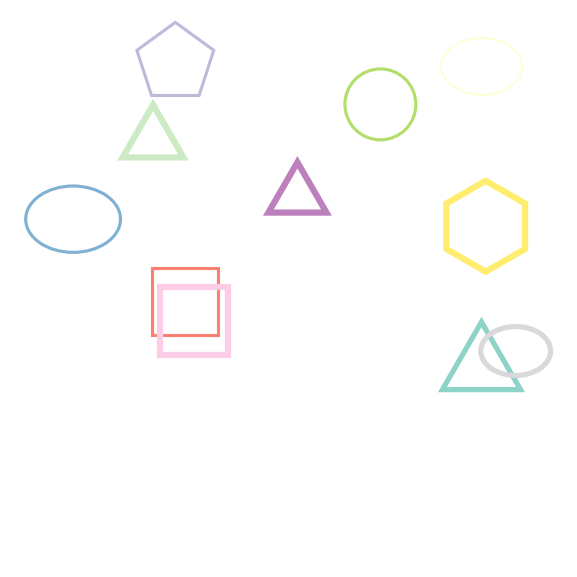[{"shape": "triangle", "thickness": 2.5, "radius": 0.39, "center": [0.834, 0.363]}, {"shape": "oval", "thickness": 0.5, "radius": 0.35, "center": [0.834, 0.884]}, {"shape": "pentagon", "thickness": 1.5, "radius": 0.35, "center": [0.304, 0.89]}, {"shape": "square", "thickness": 1.5, "radius": 0.29, "center": [0.32, 0.477]}, {"shape": "oval", "thickness": 1.5, "radius": 0.41, "center": [0.127, 0.62]}, {"shape": "circle", "thickness": 1.5, "radius": 0.31, "center": [0.659, 0.818]}, {"shape": "square", "thickness": 3, "radius": 0.29, "center": [0.335, 0.443]}, {"shape": "oval", "thickness": 2.5, "radius": 0.3, "center": [0.893, 0.391]}, {"shape": "triangle", "thickness": 3, "radius": 0.29, "center": [0.515, 0.66]}, {"shape": "triangle", "thickness": 3, "radius": 0.3, "center": [0.265, 0.757]}, {"shape": "hexagon", "thickness": 3, "radius": 0.39, "center": [0.841, 0.607]}]